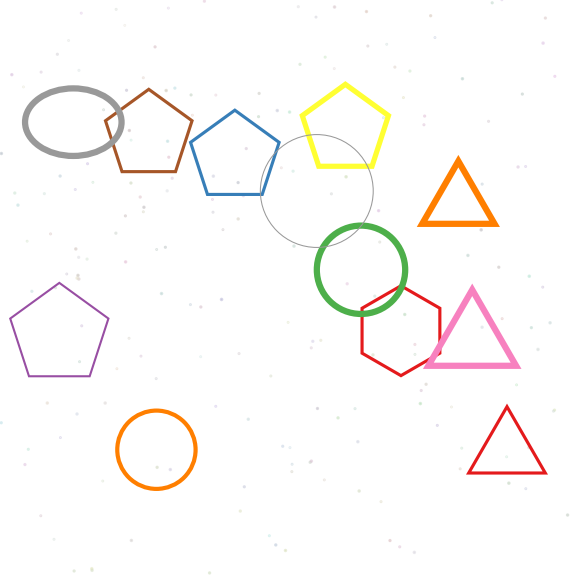[{"shape": "hexagon", "thickness": 1.5, "radius": 0.39, "center": [0.694, 0.426]}, {"shape": "triangle", "thickness": 1.5, "radius": 0.38, "center": [0.878, 0.218]}, {"shape": "pentagon", "thickness": 1.5, "radius": 0.4, "center": [0.407, 0.728]}, {"shape": "circle", "thickness": 3, "radius": 0.38, "center": [0.625, 0.532]}, {"shape": "pentagon", "thickness": 1, "radius": 0.45, "center": [0.103, 0.42]}, {"shape": "circle", "thickness": 2, "radius": 0.34, "center": [0.271, 0.22]}, {"shape": "triangle", "thickness": 3, "radius": 0.36, "center": [0.794, 0.648]}, {"shape": "pentagon", "thickness": 2.5, "radius": 0.39, "center": [0.598, 0.775]}, {"shape": "pentagon", "thickness": 1.5, "radius": 0.39, "center": [0.258, 0.766]}, {"shape": "triangle", "thickness": 3, "radius": 0.44, "center": [0.818, 0.41]}, {"shape": "oval", "thickness": 3, "radius": 0.42, "center": [0.127, 0.788]}, {"shape": "circle", "thickness": 0.5, "radius": 0.49, "center": [0.549, 0.668]}]